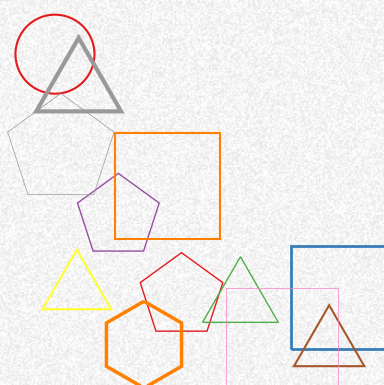[{"shape": "pentagon", "thickness": 1, "radius": 0.56, "center": [0.471, 0.231]}, {"shape": "circle", "thickness": 1.5, "radius": 0.51, "center": [0.143, 0.859]}, {"shape": "square", "thickness": 2, "radius": 0.67, "center": [0.889, 0.228]}, {"shape": "triangle", "thickness": 1, "radius": 0.57, "center": [0.625, 0.22]}, {"shape": "pentagon", "thickness": 1, "radius": 0.56, "center": [0.307, 0.438]}, {"shape": "square", "thickness": 1.5, "radius": 0.68, "center": [0.434, 0.517]}, {"shape": "hexagon", "thickness": 2.5, "radius": 0.56, "center": [0.374, 0.105]}, {"shape": "triangle", "thickness": 1.5, "radius": 0.51, "center": [0.2, 0.248]}, {"shape": "triangle", "thickness": 1.5, "radius": 0.53, "center": [0.855, 0.102]}, {"shape": "square", "thickness": 0.5, "radius": 0.72, "center": [0.732, 0.107]}, {"shape": "triangle", "thickness": 3, "radius": 0.64, "center": [0.204, 0.774]}, {"shape": "pentagon", "thickness": 0.5, "radius": 0.73, "center": [0.158, 0.612]}]